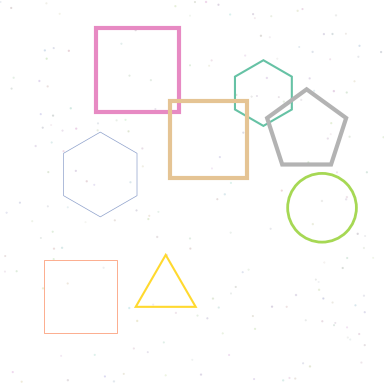[{"shape": "hexagon", "thickness": 1.5, "radius": 0.43, "center": [0.684, 0.758]}, {"shape": "square", "thickness": 0.5, "radius": 0.47, "center": [0.209, 0.231]}, {"shape": "hexagon", "thickness": 0.5, "radius": 0.55, "center": [0.261, 0.547]}, {"shape": "square", "thickness": 3, "radius": 0.54, "center": [0.357, 0.819]}, {"shape": "circle", "thickness": 2, "radius": 0.45, "center": [0.836, 0.46]}, {"shape": "triangle", "thickness": 1.5, "radius": 0.45, "center": [0.43, 0.248]}, {"shape": "square", "thickness": 3, "radius": 0.5, "center": [0.541, 0.638]}, {"shape": "pentagon", "thickness": 3, "radius": 0.54, "center": [0.796, 0.66]}]